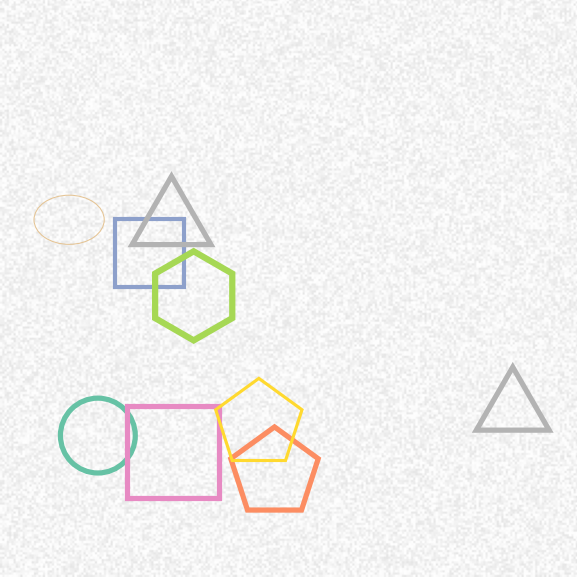[{"shape": "circle", "thickness": 2.5, "radius": 0.32, "center": [0.169, 0.245]}, {"shape": "pentagon", "thickness": 2.5, "radius": 0.4, "center": [0.475, 0.18]}, {"shape": "square", "thickness": 2, "radius": 0.3, "center": [0.259, 0.562]}, {"shape": "square", "thickness": 2.5, "radius": 0.4, "center": [0.299, 0.216]}, {"shape": "hexagon", "thickness": 3, "radius": 0.39, "center": [0.335, 0.487]}, {"shape": "pentagon", "thickness": 1.5, "radius": 0.39, "center": [0.448, 0.265]}, {"shape": "oval", "thickness": 0.5, "radius": 0.3, "center": [0.12, 0.619]}, {"shape": "triangle", "thickness": 2.5, "radius": 0.36, "center": [0.888, 0.291]}, {"shape": "triangle", "thickness": 2.5, "radius": 0.39, "center": [0.297, 0.615]}]